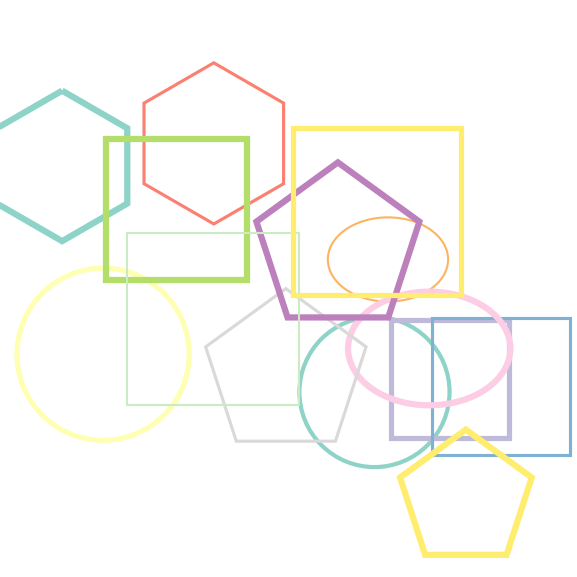[{"shape": "circle", "thickness": 2, "radius": 0.65, "center": [0.648, 0.32]}, {"shape": "hexagon", "thickness": 3, "radius": 0.65, "center": [0.108, 0.712]}, {"shape": "circle", "thickness": 2.5, "radius": 0.75, "center": [0.178, 0.386]}, {"shape": "square", "thickness": 2.5, "radius": 0.51, "center": [0.779, 0.343]}, {"shape": "hexagon", "thickness": 1.5, "radius": 0.7, "center": [0.37, 0.751]}, {"shape": "square", "thickness": 1.5, "radius": 0.6, "center": [0.868, 0.33]}, {"shape": "oval", "thickness": 1, "radius": 0.52, "center": [0.672, 0.55]}, {"shape": "square", "thickness": 3, "radius": 0.61, "center": [0.306, 0.636]}, {"shape": "oval", "thickness": 3, "radius": 0.7, "center": [0.743, 0.396]}, {"shape": "pentagon", "thickness": 1.5, "radius": 0.73, "center": [0.495, 0.353]}, {"shape": "pentagon", "thickness": 3, "radius": 0.74, "center": [0.585, 0.57]}, {"shape": "square", "thickness": 1, "radius": 0.74, "center": [0.369, 0.447]}, {"shape": "square", "thickness": 2.5, "radius": 0.73, "center": [0.653, 0.633]}, {"shape": "pentagon", "thickness": 3, "radius": 0.6, "center": [0.807, 0.135]}]